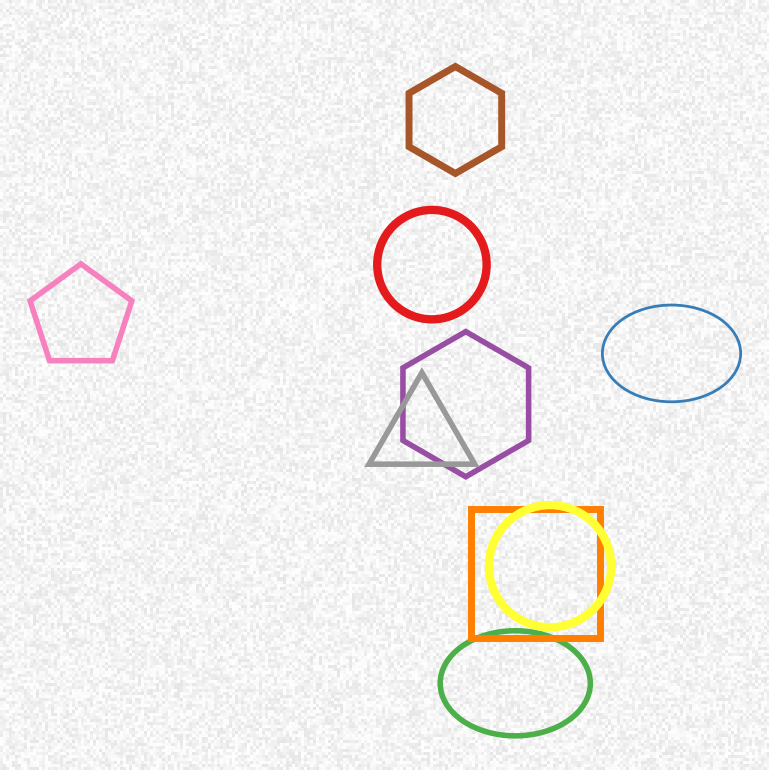[{"shape": "circle", "thickness": 3, "radius": 0.36, "center": [0.561, 0.656]}, {"shape": "oval", "thickness": 1, "radius": 0.45, "center": [0.872, 0.541]}, {"shape": "oval", "thickness": 2, "radius": 0.49, "center": [0.669, 0.113]}, {"shape": "hexagon", "thickness": 2, "radius": 0.47, "center": [0.605, 0.475]}, {"shape": "square", "thickness": 2.5, "radius": 0.42, "center": [0.696, 0.255]}, {"shape": "circle", "thickness": 3, "radius": 0.4, "center": [0.714, 0.265]}, {"shape": "hexagon", "thickness": 2.5, "radius": 0.35, "center": [0.591, 0.844]}, {"shape": "pentagon", "thickness": 2, "radius": 0.35, "center": [0.105, 0.588]}, {"shape": "triangle", "thickness": 2, "radius": 0.4, "center": [0.548, 0.437]}]